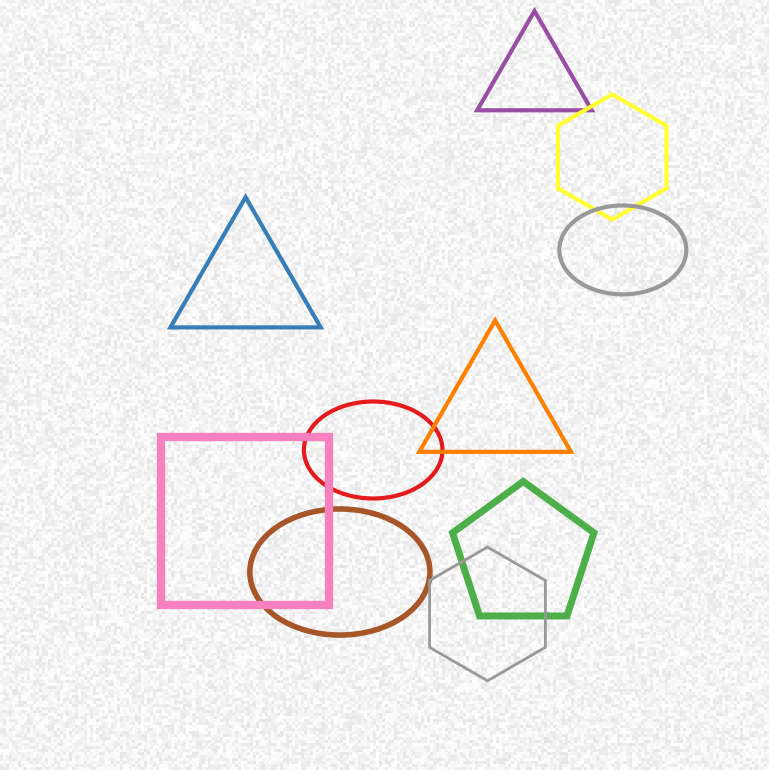[{"shape": "oval", "thickness": 1.5, "radius": 0.45, "center": [0.485, 0.416]}, {"shape": "triangle", "thickness": 1.5, "radius": 0.56, "center": [0.319, 0.631]}, {"shape": "pentagon", "thickness": 2.5, "radius": 0.48, "center": [0.68, 0.278]}, {"shape": "triangle", "thickness": 1.5, "radius": 0.43, "center": [0.694, 0.9]}, {"shape": "triangle", "thickness": 1.5, "radius": 0.57, "center": [0.643, 0.47]}, {"shape": "hexagon", "thickness": 1.5, "radius": 0.41, "center": [0.795, 0.796]}, {"shape": "oval", "thickness": 2, "radius": 0.58, "center": [0.441, 0.257]}, {"shape": "square", "thickness": 3, "radius": 0.54, "center": [0.318, 0.323]}, {"shape": "oval", "thickness": 1.5, "radius": 0.41, "center": [0.809, 0.675]}, {"shape": "hexagon", "thickness": 1, "radius": 0.43, "center": [0.633, 0.203]}]